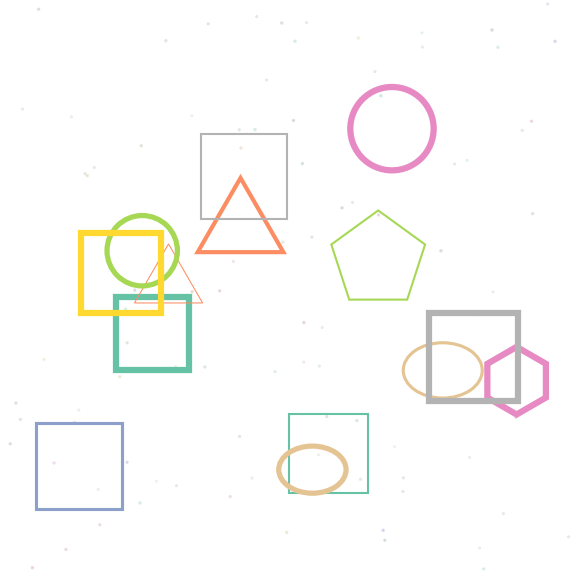[{"shape": "square", "thickness": 1, "radius": 0.34, "center": [0.569, 0.214]}, {"shape": "square", "thickness": 3, "radius": 0.32, "center": [0.264, 0.422]}, {"shape": "triangle", "thickness": 2, "radius": 0.43, "center": [0.417, 0.605]}, {"shape": "triangle", "thickness": 0.5, "radius": 0.34, "center": [0.292, 0.509]}, {"shape": "square", "thickness": 1.5, "radius": 0.37, "center": [0.136, 0.192]}, {"shape": "circle", "thickness": 3, "radius": 0.36, "center": [0.679, 0.776]}, {"shape": "hexagon", "thickness": 3, "radius": 0.29, "center": [0.895, 0.34]}, {"shape": "circle", "thickness": 2.5, "radius": 0.3, "center": [0.246, 0.565]}, {"shape": "pentagon", "thickness": 1, "radius": 0.43, "center": [0.655, 0.549]}, {"shape": "square", "thickness": 3, "radius": 0.34, "center": [0.21, 0.526]}, {"shape": "oval", "thickness": 1.5, "radius": 0.34, "center": [0.767, 0.358]}, {"shape": "oval", "thickness": 2.5, "radius": 0.29, "center": [0.541, 0.186]}, {"shape": "square", "thickness": 3, "radius": 0.38, "center": [0.82, 0.381]}, {"shape": "square", "thickness": 1, "radius": 0.37, "center": [0.423, 0.694]}]